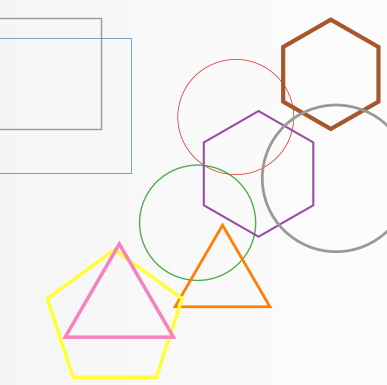[{"shape": "circle", "thickness": 0.5, "radius": 0.75, "center": [0.608, 0.696]}, {"shape": "square", "thickness": 0.5, "radius": 0.88, "center": [0.164, 0.727]}, {"shape": "circle", "thickness": 1, "radius": 0.75, "center": [0.51, 0.421]}, {"shape": "hexagon", "thickness": 1.5, "radius": 0.82, "center": [0.667, 0.548]}, {"shape": "triangle", "thickness": 2, "radius": 0.71, "center": [0.574, 0.274]}, {"shape": "pentagon", "thickness": 2.5, "radius": 0.91, "center": [0.296, 0.168]}, {"shape": "hexagon", "thickness": 3, "radius": 0.71, "center": [0.854, 0.807]}, {"shape": "triangle", "thickness": 2.5, "radius": 0.81, "center": [0.308, 0.205]}, {"shape": "square", "thickness": 1, "radius": 0.72, "center": [0.116, 0.808]}, {"shape": "circle", "thickness": 2, "radius": 0.95, "center": [0.867, 0.537]}]